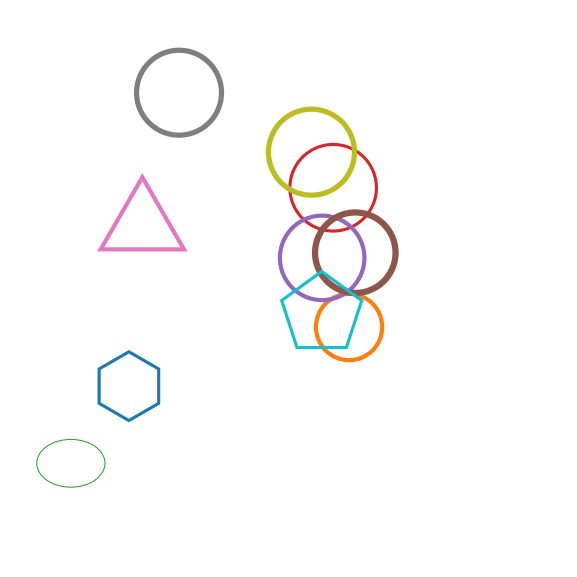[{"shape": "hexagon", "thickness": 1.5, "radius": 0.3, "center": [0.223, 0.33]}, {"shape": "circle", "thickness": 2, "radius": 0.29, "center": [0.604, 0.433]}, {"shape": "oval", "thickness": 0.5, "radius": 0.3, "center": [0.123, 0.197]}, {"shape": "circle", "thickness": 1.5, "radius": 0.37, "center": [0.577, 0.674]}, {"shape": "circle", "thickness": 2, "radius": 0.37, "center": [0.558, 0.553]}, {"shape": "circle", "thickness": 3, "radius": 0.35, "center": [0.615, 0.562]}, {"shape": "triangle", "thickness": 2, "radius": 0.42, "center": [0.246, 0.609]}, {"shape": "circle", "thickness": 2.5, "radius": 0.37, "center": [0.31, 0.839]}, {"shape": "circle", "thickness": 2.5, "radius": 0.37, "center": [0.539, 0.736]}, {"shape": "pentagon", "thickness": 1.5, "radius": 0.36, "center": [0.557, 0.456]}]